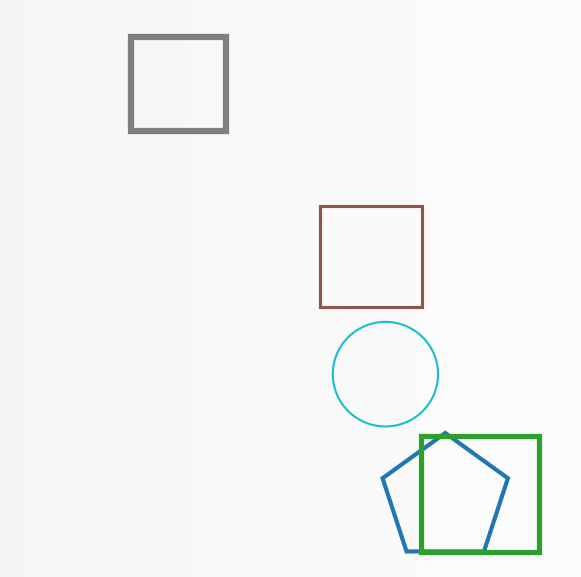[{"shape": "pentagon", "thickness": 2, "radius": 0.57, "center": [0.766, 0.136]}, {"shape": "square", "thickness": 2.5, "radius": 0.5, "center": [0.826, 0.143]}, {"shape": "square", "thickness": 1.5, "radius": 0.44, "center": [0.638, 0.555]}, {"shape": "square", "thickness": 3, "radius": 0.41, "center": [0.307, 0.854]}, {"shape": "circle", "thickness": 1, "radius": 0.45, "center": [0.663, 0.351]}]